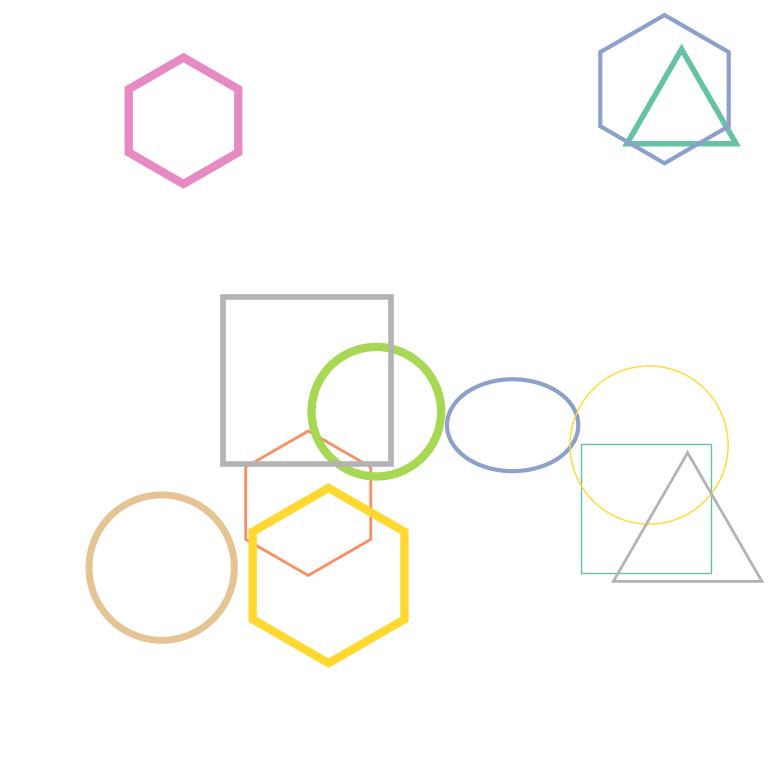[{"shape": "triangle", "thickness": 2, "radius": 0.41, "center": [0.885, 0.854]}, {"shape": "square", "thickness": 0.5, "radius": 0.42, "center": [0.839, 0.34]}, {"shape": "hexagon", "thickness": 1, "radius": 0.47, "center": [0.4, 0.346]}, {"shape": "hexagon", "thickness": 1.5, "radius": 0.48, "center": [0.863, 0.884]}, {"shape": "oval", "thickness": 1.5, "radius": 0.43, "center": [0.666, 0.448]}, {"shape": "hexagon", "thickness": 3, "radius": 0.41, "center": [0.238, 0.843]}, {"shape": "circle", "thickness": 3, "radius": 0.42, "center": [0.489, 0.465]}, {"shape": "hexagon", "thickness": 3, "radius": 0.57, "center": [0.427, 0.253]}, {"shape": "circle", "thickness": 0.5, "radius": 0.51, "center": [0.843, 0.422]}, {"shape": "circle", "thickness": 2.5, "radius": 0.47, "center": [0.21, 0.263]}, {"shape": "triangle", "thickness": 1, "radius": 0.56, "center": [0.893, 0.301]}, {"shape": "square", "thickness": 2, "radius": 0.54, "center": [0.398, 0.506]}]